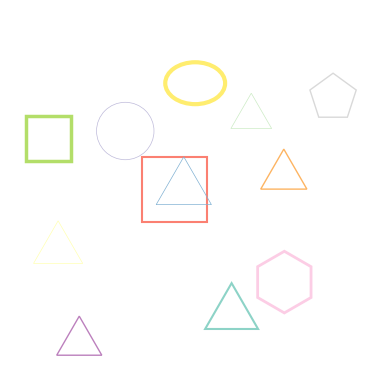[{"shape": "triangle", "thickness": 1.5, "radius": 0.4, "center": [0.602, 0.185]}, {"shape": "triangle", "thickness": 0.5, "radius": 0.37, "center": [0.151, 0.353]}, {"shape": "circle", "thickness": 0.5, "radius": 0.37, "center": [0.325, 0.66]}, {"shape": "square", "thickness": 1.5, "radius": 0.42, "center": [0.454, 0.507]}, {"shape": "triangle", "thickness": 0.5, "radius": 0.41, "center": [0.477, 0.51]}, {"shape": "triangle", "thickness": 1, "radius": 0.35, "center": [0.737, 0.543]}, {"shape": "square", "thickness": 2.5, "radius": 0.29, "center": [0.126, 0.64]}, {"shape": "hexagon", "thickness": 2, "radius": 0.4, "center": [0.739, 0.267]}, {"shape": "pentagon", "thickness": 1, "radius": 0.32, "center": [0.865, 0.747]}, {"shape": "triangle", "thickness": 1, "radius": 0.34, "center": [0.206, 0.111]}, {"shape": "triangle", "thickness": 0.5, "radius": 0.31, "center": [0.653, 0.697]}, {"shape": "oval", "thickness": 3, "radius": 0.39, "center": [0.507, 0.784]}]